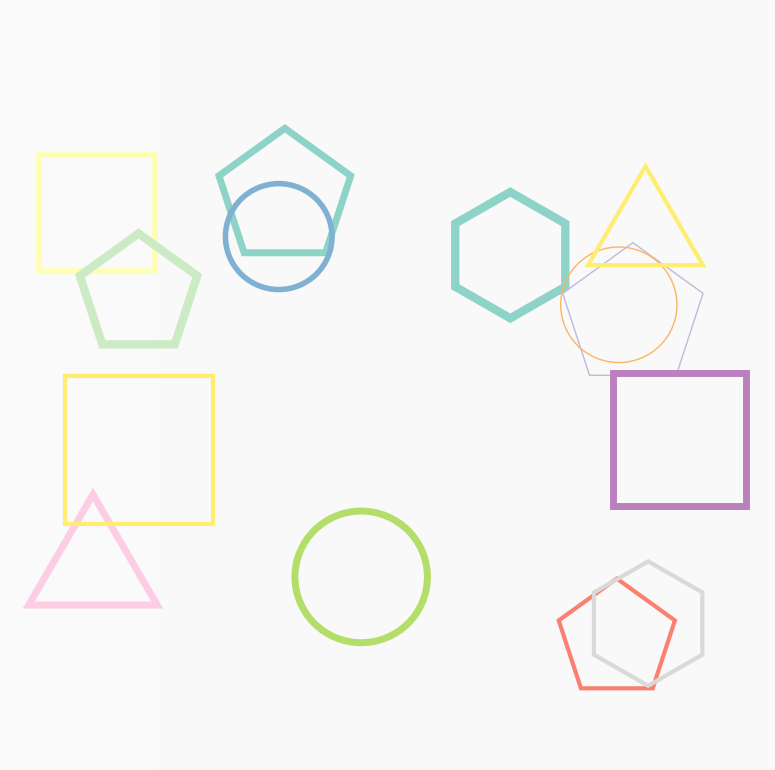[{"shape": "pentagon", "thickness": 2.5, "radius": 0.45, "center": [0.368, 0.744]}, {"shape": "hexagon", "thickness": 3, "radius": 0.41, "center": [0.658, 0.669]}, {"shape": "square", "thickness": 2, "radius": 0.38, "center": [0.125, 0.723]}, {"shape": "pentagon", "thickness": 0.5, "radius": 0.48, "center": [0.817, 0.59]}, {"shape": "pentagon", "thickness": 1.5, "radius": 0.39, "center": [0.796, 0.17]}, {"shape": "circle", "thickness": 2, "radius": 0.34, "center": [0.36, 0.693]}, {"shape": "circle", "thickness": 0.5, "radius": 0.38, "center": [0.799, 0.604]}, {"shape": "circle", "thickness": 2.5, "radius": 0.43, "center": [0.466, 0.251]}, {"shape": "triangle", "thickness": 2.5, "radius": 0.48, "center": [0.12, 0.262]}, {"shape": "hexagon", "thickness": 1.5, "radius": 0.4, "center": [0.836, 0.19]}, {"shape": "square", "thickness": 2.5, "radius": 0.43, "center": [0.877, 0.43]}, {"shape": "pentagon", "thickness": 3, "radius": 0.4, "center": [0.179, 0.617]}, {"shape": "square", "thickness": 1.5, "radius": 0.48, "center": [0.18, 0.415]}, {"shape": "triangle", "thickness": 1.5, "radius": 0.43, "center": [0.833, 0.698]}]